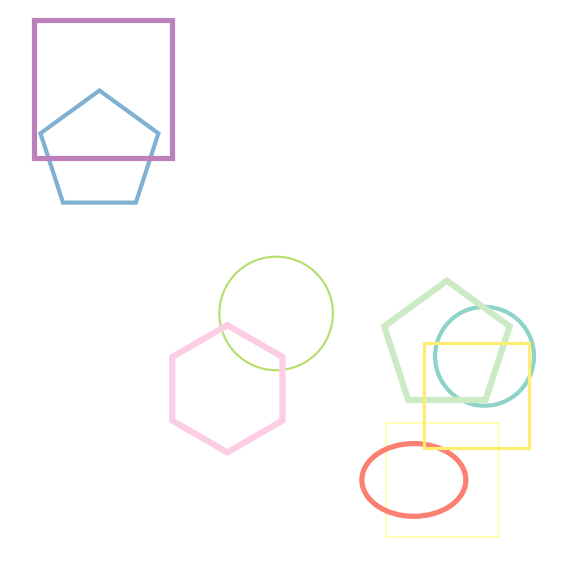[{"shape": "circle", "thickness": 2, "radius": 0.43, "center": [0.839, 0.382]}, {"shape": "square", "thickness": 1, "radius": 0.49, "center": [0.767, 0.168]}, {"shape": "oval", "thickness": 2.5, "radius": 0.45, "center": [0.717, 0.168]}, {"shape": "pentagon", "thickness": 2, "radius": 0.54, "center": [0.172, 0.735]}, {"shape": "circle", "thickness": 1, "radius": 0.49, "center": [0.478, 0.456]}, {"shape": "hexagon", "thickness": 3, "radius": 0.55, "center": [0.394, 0.326]}, {"shape": "square", "thickness": 2.5, "radius": 0.6, "center": [0.179, 0.845]}, {"shape": "pentagon", "thickness": 3, "radius": 0.57, "center": [0.774, 0.399]}, {"shape": "square", "thickness": 1.5, "radius": 0.45, "center": [0.826, 0.314]}]